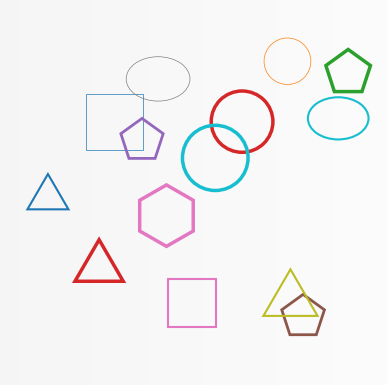[{"shape": "triangle", "thickness": 1.5, "radius": 0.31, "center": [0.124, 0.487]}, {"shape": "square", "thickness": 0.5, "radius": 0.37, "center": [0.296, 0.684]}, {"shape": "circle", "thickness": 0.5, "radius": 0.3, "center": [0.742, 0.841]}, {"shape": "pentagon", "thickness": 2.5, "radius": 0.3, "center": [0.899, 0.811]}, {"shape": "triangle", "thickness": 2.5, "radius": 0.36, "center": [0.256, 0.305]}, {"shape": "circle", "thickness": 2.5, "radius": 0.4, "center": [0.625, 0.684]}, {"shape": "pentagon", "thickness": 2, "radius": 0.29, "center": [0.367, 0.635]}, {"shape": "pentagon", "thickness": 2, "radius": 0.29, "center": [0.782, 0.177]}, {"shape": "square", "thickness": 1.5, "radius": 0.31, "center": [0.496, 0.212]}, {"shape": "hexagon", "thickness": 2.5, "radius": 0.4, "center": [0.43, 0.44]}, {"shape": "oval", "thickness": 0.5, "radius": 0.41, "center": [0.408, 0.795]}, {"shape": "triangle", "thickness": 1.5, "radius": 0.4, "center": [0.75, 0.22]}, {"shape": "oval", "thickness": 1.5, "radius": 0.39, "center": [0.873, 0.693]}, {"shape": "circle", "thickness": 2.5, "radius": 0.42, "center": [0.556, 0.59]}]